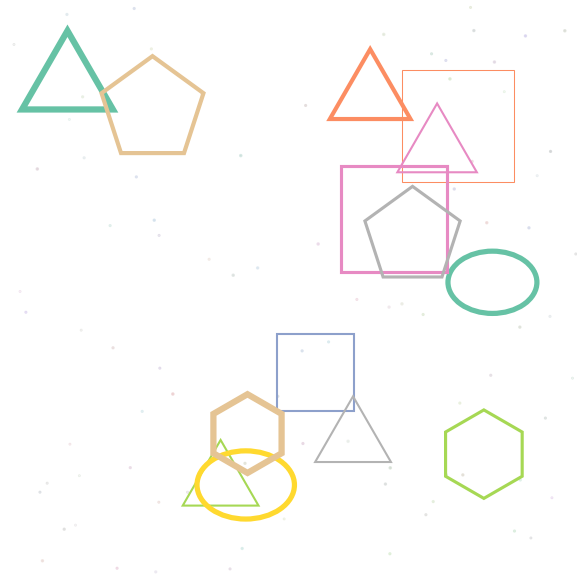[{"shape": "triangle", "thickness": 3, "radius": 0.45, "center": [0.117, 0.855]}, {"shape": "oval", "thickness": 2.5, "radius": 0.39, "center": [0.853, 0.51]}, {"shape": "triangle", "thickness": 2, "radius": 0.4, "center": [0.641, 0.833]}, {"shape": "square", "thickness": 0.5, "radius": 0.48, "center": [0.793, 0.782]}, {"shape": "square", "thickness": 1, "radius": 0.34, "center": [0.546, 0.354]}, {"shape": "triangle", "thickness": 1, "radius": 0.4, "center": [0.757, 0.741]}, {"shape": "square", "thickness": 1.5, "radius": 0.46, "center": [0.683, 0.62]}, {"shape": "hexagon", "thickness": 1.5, "radius": 0.38, "center": [0.838, 0.213]}, {"shape": "triangle", "thickness": 1, "radius": 0.38, "center": [0.382, 0.162]}, {"shape": "oval", "thickness": 2.5, "radius": 0.42, "center": [0.426, 0.159]}, {"shape": "pentagon", "thickness": 2, "radius": 0.46, "center": [0.264, 0.809]}, {"shape": "hexagon", "thickness": 3, "radius": 0.34, "center": [0.429, 0.248]}, {"shape": "triangle", "thickness": 1, "radius": 0.38, "center": [0.611, 0.237]}, {"shape": "pentagon", "thickness": 1.5, "radius": 0.43, "center": [0.714, 0.59]}]